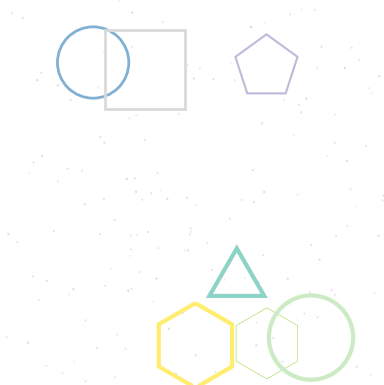[{"shape": "triangle", "thickness": 3, "radius": 0.41, "center": [0.615, 0.272]}, {"shape": "pentagon", "thickness": 1.5, "radius": 0.42, "center": [0.692, 0.826]}, {"shape": "circle", "thickness": 2, "radius": 0.46, "center": [0.242, 0.838]}, {"shape": "hexagon", "thickness": 0.5, "radius": 0.46, "center": [0.693, 0.108]}, {"shape": "square", "thickness": 2, "radius": 0.51, "center": [0.377, 0.82]}, {"shape": "circle", "thickness": 3, "radius": 0.55, "center": [0.808, 0.123]}, {"shape": "hexagon", "thickness": 3, "radius": 0.55, "center": [0.508, 0.103]}]